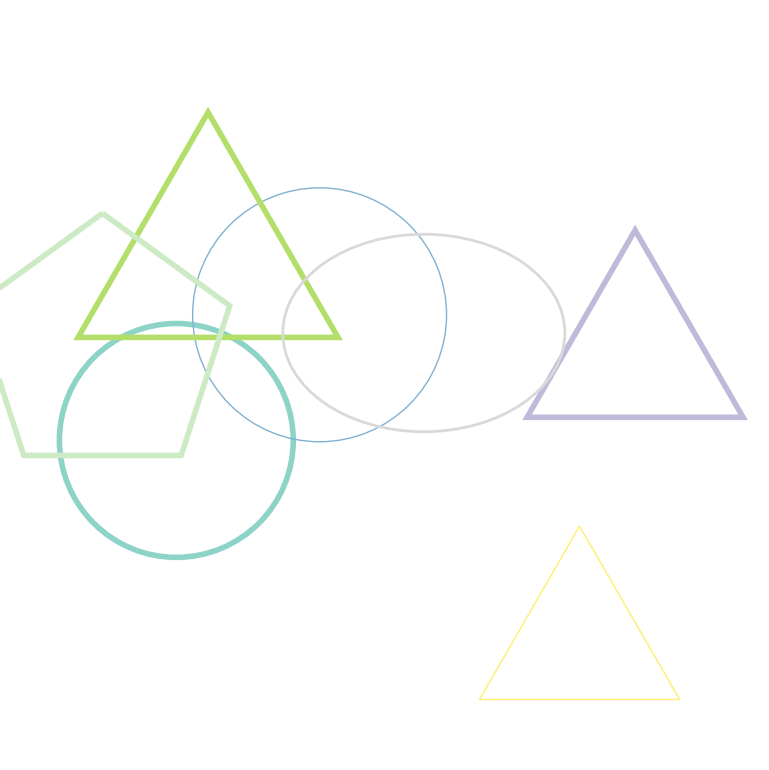[{"shape": "circle", "thickness": 2, "radius": 0.76, "center": [0.229, 0.428]}, {"shape": "triangle", "thickness": 2, "radius": 0.81, "center": [0.825, 0.539]}, {"shape": "circle", "thickness": 0.5, "radius": 0.82, "center": [0.415, 0.591]}, {"shape": "triangle", "thickness": 2, "radius": 0.97, "center": [0.27, 0.659]}, {"shape": "oval", "thickness": 1, "radius": 0.92, "center": [0.55, 0.568]}, {"shape": "pentagon", "thickness": 2, "radius": 0.87, "center": [0.133, 0.549]}, {"shape": "triangle", "thickness": 0.5, "radius": 0.75, "center": [0.753, 0.167]}]